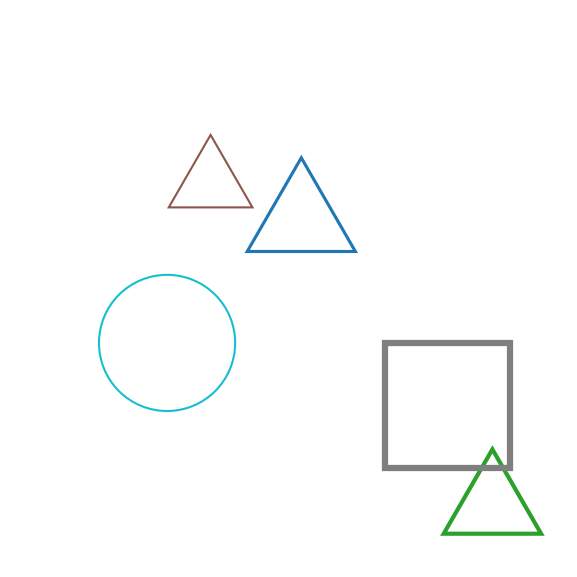[{"shape": "triangle", "thickness": 1.5, "radius": 0.54, "center": [0.522, 0.618]}, {"shape": "triangle", "thickness": 2, "radius": 0.49, "center": [0.853, 0.124]}, {"shape": "triangle", "thickness": 1, "radius": 0.42, "center": [0.365, 0.682]}, {"shape": "square", "thickness": 3, "radius": 0.54, "center": [0.774, 0.296]}, {"shape": "circle", "thickness": 1, "radius": 0.59, "center": [0.289, 0.405]}]